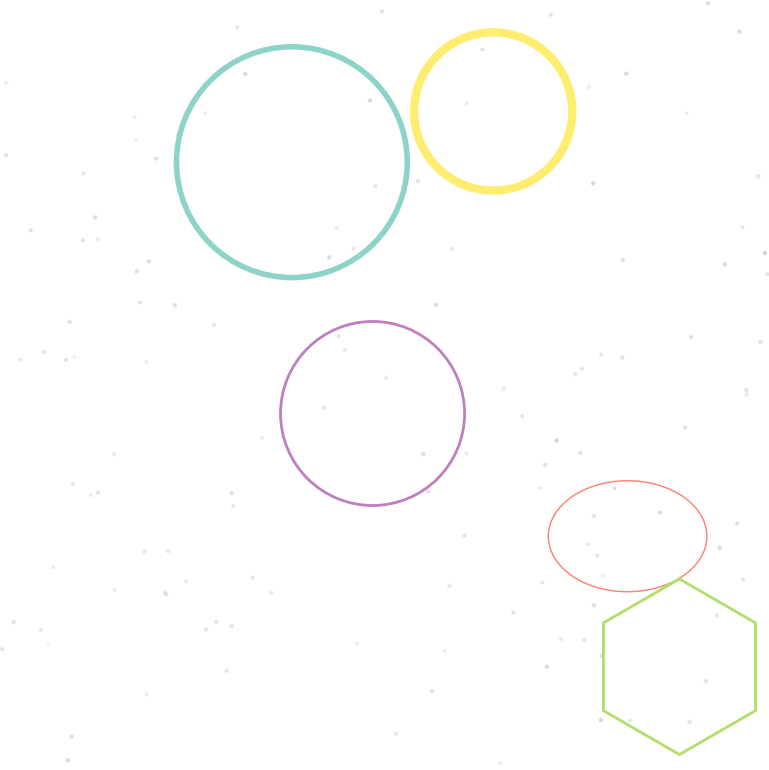[{"shape": "circle", "thickness": 2, "radius": 0.75, "center": [0.379, 0.789]}, {"shape": "oval", "thickness": 0.5, "radius": 0.51, "center": [0.815, 0.304]}, {"shape": "hexagon", "thickness": 1, "radius": 0.57, "center": [0.882, 0.134]}, {"shape": "circle", "thickness": 1, "radius": 0.6, "center": [0.484, 0.463]}, {"shape": "circle", "thickness": 3, "radius": 0.51, "center": [0.64, 0.855]}]